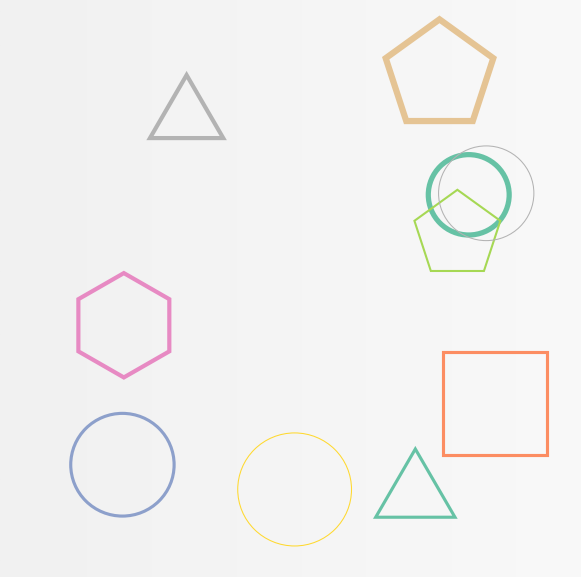[{"shape": "triangle", "thickness": 1.5, "radius": 0.39, "center": [0.715, 0.143]}, {"shape": "circle", "thickness": 2.5, "radius": 0.35, "center": [0.806, 0.662]}, {"shape": "square", "thickness": 1.5, "radius": 0.45, "center": [0.852, 0.3]}, {"shape": "circle", "thickness": 1.5, "radius": 0.44, "center": [0.211, 0.194]}, {"shape": "hexagon", "thickness": 2, "radius": 0.45, "center": [0.213, 0.436]}, {"shape": "pentagon", "thickness": 1, "radius": 0.39, "center": [0.787, 0.593]}, {"shape": "circle", "thickness": 0.5, "radius": 0.49, "center": [0.507, 0.152]}, {"shape": "pentagon", "thickness": 3, "radius": 0.49, "center": [0.756, 0.868]}, {"shape": "triangle", "thickness": 2, "radius": 0.36, "center": [0.321, 0.796]}, {"shape": "circle", "thickness": 0.5, "radius": 0.41, "center": [0.836, 0.664]}]